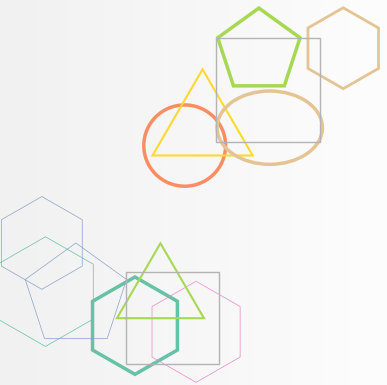[{"shape": "hexagon", "thickness": 2.5, "radius": 0.63, "center": [0.348, 0.154]}, {"shape": "hexagon", "thickness": 0.5, "radius": 0.71, "center": [0.117, 0.243]}, {"shape": "circle", "thickness": 2.5, "radius": 0.53, "center": [0.477, 0.622]}, {"shape": "pentagon", "thickness": 0.5, "radius": 0.69, "center": [0.196, 0.232]}, {"shape": "hexagon", "thickness": 0.5, "radius": 0.6, "center": [0.108, 0.369]}, {"shape": "hexagon", "thickness": 0.5, "radius": 0.66, "center": [0.506, 0.138]}, {"shape": "pentagon", "thickness": 2.5, "radius": 0.56, "center": [0.668, 0.867]}, {"shape": "triangle", "thickness": 1.5, "radius": 0.65, "center": [0.414, 0.238]}, {"shape": "triangle", "thickness": 1.5, "radius": 0.75, "center": [0.523, 0.671]}, {"shape": "hexagon", "thickness": 2, "radius": 0.53, "center": [0.886, 0.875]}, {"shape": "oval", "thickness": 2.5, "radius": 0.68, "center": [0.696, 0.668]}, {"shape": "square", "thickness": 1, "radius": 0.67, "center": [0.691, 0.766]}, {"shape": "square", "thickness": 1, "radius": 0.6, "center": [0.446, 0.173]}]